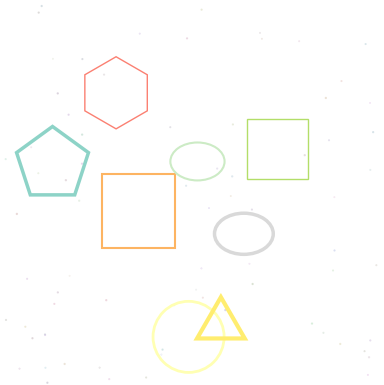[{"shape": "pentagon", "thickness": 2.5, "radius": 0.49, "center": [0.136, 0.573]}, {"shape": "circle", "thickness": 2, "radius": 0.46, "center": [0.49, 0.125]}, {"shape": "hexagon", "thickness": 1, "radius": 0.47, "center": [0.301, 0.759]}, {"shape": "square", "thickness": 1.5, "radius": 0.48, "center": [0.359, 0.452]}, {"shape": "square", "thickness": 1, "radius": 0.39, "center": [0.721, 0.613]}, {"shape": "oval", "thickness": 2.5, "radius": 0.38, "center": [0.633, 0.393]}, {"shape": "oval", "thickness": 1.5, "radius": 0.35, "center": [0.513, 0.581]}, {"shape": "triangle", "thickness": 3, "radius": 0.36, "center": [0.574, 0.157]}]